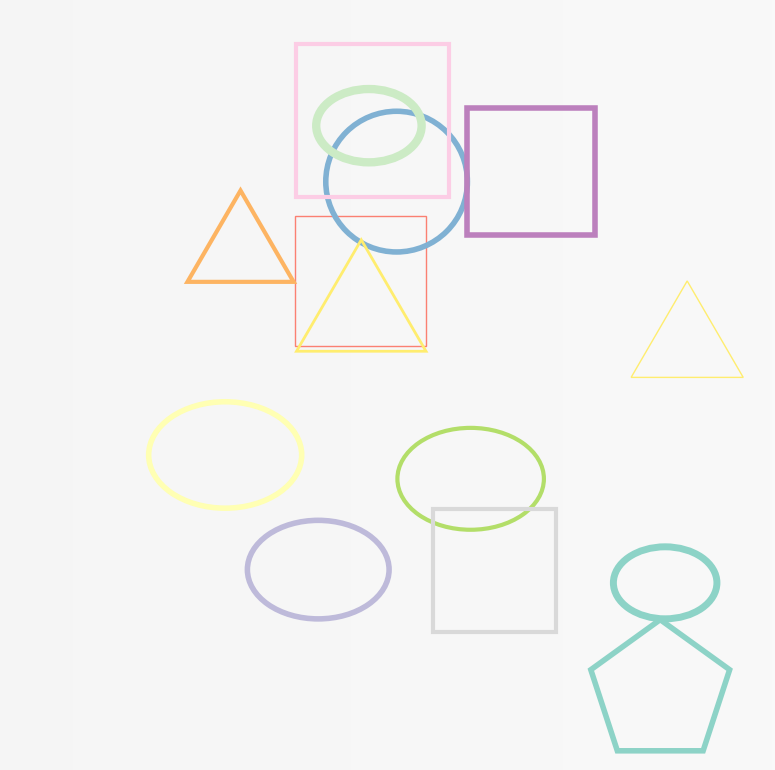[{"shape": "pentagon", "thickness": 2, "radius": 0.47, "center": [0.852, 0.101]}, {"shape": "oval", "thickness": 2.5, "radius": 0.33, "center": [0.858, 0.243]}, {"shape": "oval", "thickness": 2, "radius": 0.49, "center": [0.291, 0.409]}, {"shape": "oval", "thickness": 2, "radius": 0.46, "center": [0.411, 0.26]}, {"shape": "square", "thickness": 0.5, "radius": 0.42, "center": [0.465, 0.635]}, {"shape": "circle", "thickness": 2, "radius": 0.46, "center": [0.512, 0.764]}, {"shape": "triangle", "thickness": 1.5, "radius": 0.4, "center": [0.31, 0.674]}, {"shape": "oval", "thickness": 1.5, "radius": 0.47, "center": [0.607, 0.378]}, {"shape": "square", "thickness": 1.5, "radius": 0.49, "center": [0.481, 0.844]}, {"shape": "square", "thickness": 1.5, "radius": 0.4, "center": [0.638, 0.259]}, {"shape": "square", "thickness": 2, "radius": 0.41, "center": [0.686, 0.778]}, {"shape": "oval", "thickness": 3, "radius": 0.34, "center": [0.476, 0.837]}, {"shape": "triangle", "thickness": 0.5, "radius": 0.42, "center": [0.887, 0.552]}, {"shape": "triangle", "thickness": 1, "radius": 0.48, "center": [0.466, 0.592]}]